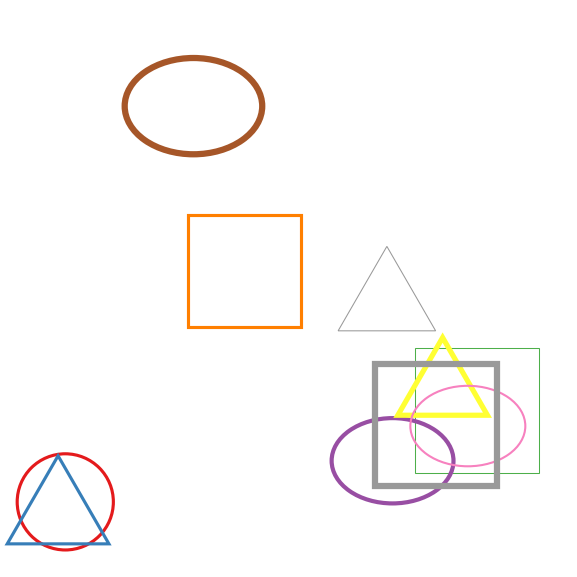[{"shape": "circle", "thickness": 1.5, "radius": 0.42, "center": [0.113, 0.13]}, {"shape": "triangle", "thickness": 1.5, "radius": 0.51, "center": [0.101, 0.108]}, {"shape": "square", "thickness": 0.5, "radius": 0.54, "center": [0.826, 0.288]}, {"shape": "oval", "thickness": 2, "radius": 0.53, "center": [0.68, 0.201]}, {"shape": "square", "thickness": 1.5, "radius": 0.49, "center": [0.423, 0.53]}, {"shape": "triangle", "thickness": 2.5, "radius": 0.45, "center": [0.766, 0.325]}, {"shape": "oval", "thickness": 3, "radius": 0.6, "center": [0.335, 0.815]}, {"shape": "oval", "thickness": 1, "radius": 0.5, "center": [0.81, 0.261]}, {"shape": "triangle", "thickness": 0.5, "radius": 0.49, "center": [0.67, 0.475]}, {"shape": "square", "thickness": 3, "radius": 0.53, "center": [0.755, 0.263]}]